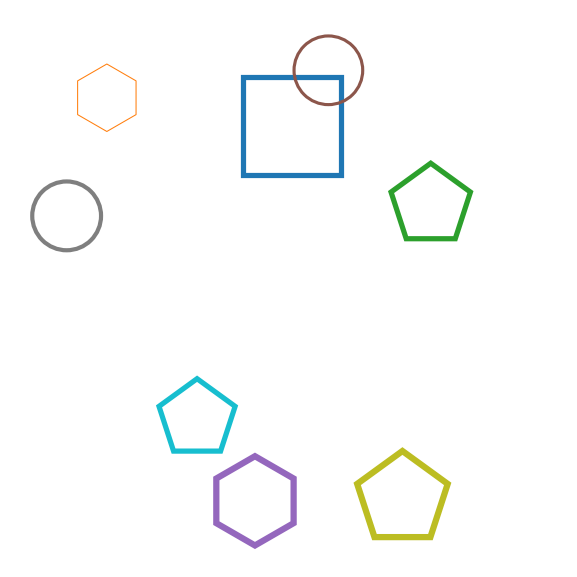[{"shape": "square", "thickness": 2.5, "radius": 0.43, "center": [0.505, 0.781]}, {"shape": "hexagon", "thickness": 0.5, "radius": 0.29, "center": [0.185, 0.83]}, {"shape": "pentagon", "thickness": 2.5, "radius": 0.36, "center": [0.746, 0.644]}, {"shape": "hexagon", "thickness": 3, "radius": 0.39, "center": [0.441, 0.132]}, {"shape": "circle", "thickness": 1.5, "radius": 0.3, "center": [0.569, 0.877]}, {"shape": "circle", "thickness": 2, "radius": 0.3, "center": [0.115, 0.625]}, {"shape": "pentagon", "thickness": 3, "radius": 0.41, "center": [0.697, 0.136]}, {"shape": "pentagon", "thickness": 2.5, "radius": 0.35, "center": [0.341, 0.274]}]